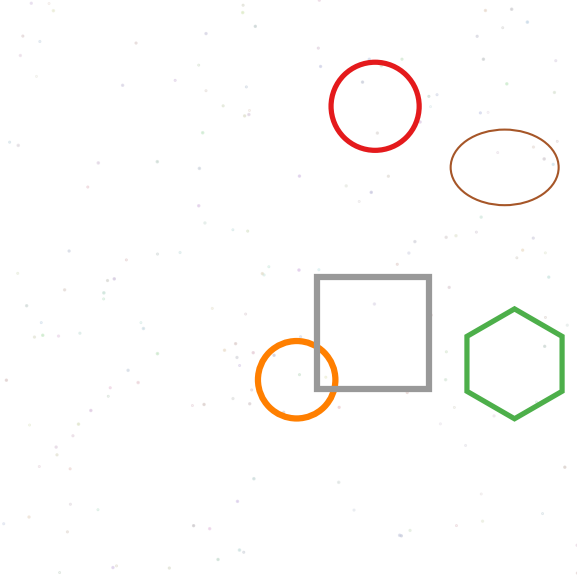[{"shape": "circle", "thickness": 2.5, "radius": 0.38, "center": [0.65, 0.815]}, {"shape": "hexagon", "thickness": 2.5, "radius": 0.48, "center": [0.891, 0.369]}, {"shape": "circle", "thickness": 3, "radius": 0.34, "center": [0.514, 0.342]}, {"shape": "oval", "thickness": 1, "radius": 0.47, "center": [0.874, 0.709]}, {"shape": "square", "thickness": 3, "radius": 0.49, "center": [0.646, 0.423]}]